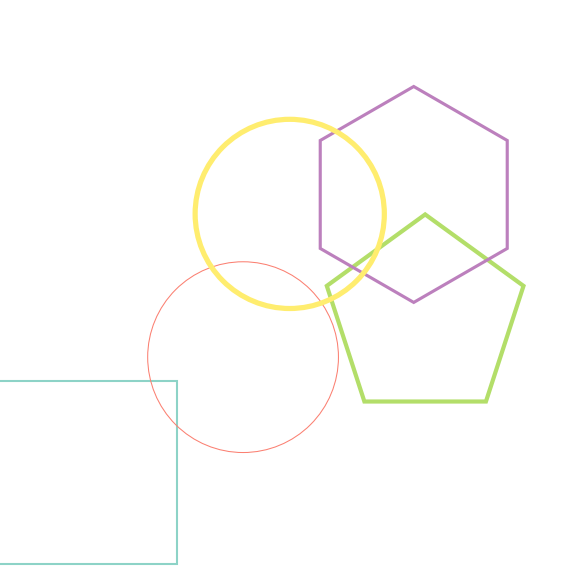[{"shape": "square", "thickness": 1, "radius": 0.79, "center": [0.148, 0.181]}, {"shape": "circle", "thickness": 0.5, "radius": 0.83, "center": [0.421, 0.381]}, {"shape": "pentagon", "thickness": 2, "radius": 0.9, "center": [0.736, 0.449]}, {"shape": "hexagon", "thickness": 1.5, "radius": 0.93, "center": [0.716, 0.662]}, {"shape": "circle", "thickness": 2.5, "radius": 0.82, "center": [0.502, 0.629]}]